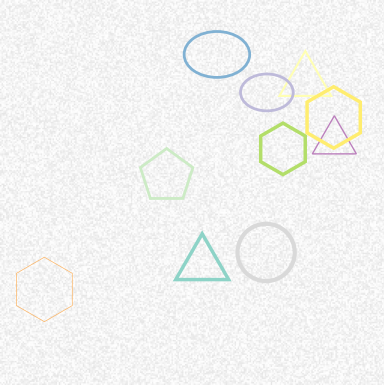[{"shape": "triangle", "thickness": 2.5, "radius": 0.4, "center": [0.525, 0.314]}, {"shape": "triangle", "thickness": 1.5, "radius": 0.39, "center": [0.793, 0.79]}, {"shape": "oval", "thickness": 2, "radius": 0.34, "center": [0.693, 0.76]}, {"shape": "oval", "thickness": 2, "radius": 0.43, "center": [0.563, 0.859]}, {"shape": "hexagon", "thickness": 0.5, "radius": 0.42, "center": [0.115, 0.248]}, {"shape": "hexagon", "thickness": 2.5, "radius": 0.33, "center": [0.735, 0.613]}, {"shape": "circle", "thickness": 3, "radius": 0.37, "center": [0.691, 0.344]}, {"shape": "triangle", "thickness": 1, "radius": 0.33, "center": [0.868, 0.633]}, {"shape": "pentagon", "thickness": 2, "radius": 0.36, "center": [0.433, 0.543]}, {"shape": "hexagon", "thickness": 2.5, "radius": 0.4, "center": [0.867, 0.695]}]